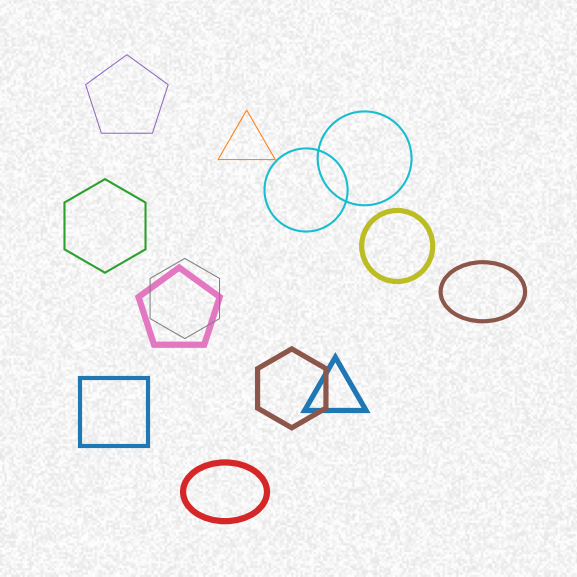[{"shape": "square", "thickness": 2, "radius": 0.29, "center": [0.198, 0.286]}, {"shape": "triangle", "thickness": 2.5, "radius": 0.31, "center": [0.581, 0.319]}, {"shape": "triangle", "thickness": 0.5, "radius": 0.29, "center": [0.427, 0.751]}, {"shape": "hexagon", "thickness": 1, "radius": 0.41, "center": [0.182, 0.608]}, {"shape": "oval", "thickness": 3, "radius": 0.36, "center": [0.39, 0.148]}, {"shape": "pentagon", "thickness": 0.5, "radius": 0.38, "center": [0.22, 0.829]}, {"shape": "oval", "thickness": 2, "radius": 0.37, "center": [0.836, 0.494]}, {"shape": "hexagon", "thickness": 2.5, "radius": 0.34, "center": [0.505, 0.327]}, {"shape": "pentagon", "thickness": 3, "radius": 0.37, "center": [0.31, 0.462]}, {"shape": "hexagon", "thickness": 0.5, "radius": 0.35, "center": [0.32, 0.482]}, {"shape": "circle", "thickness": 2.5, "radius": 0.31, "center": [0.688, 0.573]}, {"shape": "circle", "thickness": 1, "radius": 0.36, "center": [0.53, 0.67]}, {"shape": "circle", "thickness": 1, "radius": 0.41, "center": [0.631, 0.725]}]